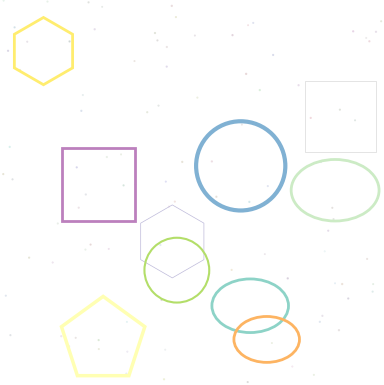[{"shape": "oval", "thickness": 2, "radius": 0.5, "center": [0.65, 0.206]}, {"shape": "pentagon", "thickness": 2.5, "radius": 0.57, "center": [0.268, 0.116]}, {"shape": "hexagon", "thickness": 0.5, "radius": 0.47, "center": [0.448, 0.373]}, {"shape": "circle", "thickness": 3, "radius": 0.58, "center": [0.625, 0.569]}, {"shape": "oval", "thickness": 2, "radius": 0.43, "center": [0.693, 0.118]}, {"shape": "circle", "thickness": 1.5, "radius": 0.42, "center": [0.459, 0.298]}, {"shape": "square", "thickness": 0.5, "radius": 0.46, "center": [0.884, 0.697]}, {"shape": "square", "thickness": 2, "radius": 0.48, "center": [0.256, 0.52]}, {"shape": "oval", "thickness": 2, "radius": 0.57, "center": [0.87, 0.506]}, {"shape": "hexagon", "thickness": 2, "radius": 0.44, "center": [0.113, 0.867]}]